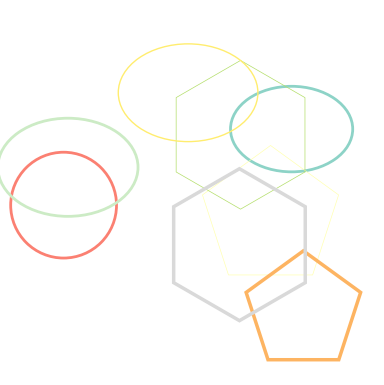[{"shape": "oval", "thickness": 2, "radius": 0.79, "center": [0.757, 0.665]}, {"shape": "pentagon", "thickness": 0.5, "radius": 0.93, "center": [0.703, 0.436]}, {"shape": "circle", "thickness": 2, "radius": 0.69, "center": [0.165, 0.467]}, {"shape": "pentagon", "thickness": 2.5, "radius": 0.78, "center": [0.788, 0.192]}, {"shape": "hexagon", "thickness": 0.5, "radius": 0.97, "center": [0.625, 0.65]}, {"shape": "hexagon", "thickness": 2.5, "radius": 0.99, "center": [0.622, 0.364]}, {"shape": "oval", "thickness": 2, "radius": 0.91, "center": [0.176, 0.565]}, {"shape": "oval", "thickness": 1, "radius": 0.91, "center": [0.489, 0.759]}]